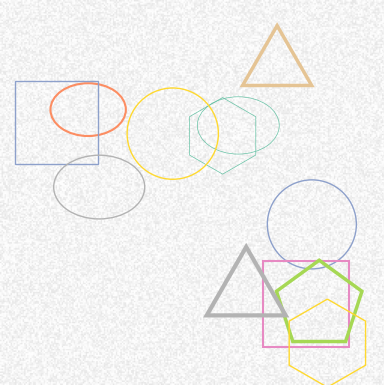[{"shape": "oval", "thickness": 0.5, "radius": 0.53, "center": [0.619, 0.674]}, {"shape": "hexagon", "thickness": 0.5, "radius": 0.5, "center": [0.578, 0.647]}, {"shape": "oval", "thickness": 1.5, "radius": 0.49, "center": [0.229, 0.715]}, {"shape": "circle", "thickness": 1, "radius": 0.58, "center": [0.81, 0.417]}, {"shape": "square", "thickness": 1, "radius": 0.54, "center": [0.148, 0.682]}, {"shape": "square", "thickness": 1.5, "radius": 0.56, "center": [0.795, 0.21]}, {"shape": "pentagon", "thickness": 2.5, "radius": 0.58, "center": [0.829, 0.207]}, {"shape": "circle", "thickness": 1, "radius": 0.59, "center": [0.449, 0.653]}, {"shape": "hexagon", "thickness": 1, "radius": 0.57, "center": [0.85, 0.109]}, {"shape": "triangle", "thickness": 2.5, "radius": 0.52, "center": [0.72, 0.83]}, {"shape": "triangle", "thickness": 3, "radius": 0.59, "center": [0.639, 0.24]}, {"shape": "oval", "thickness": 1, "radius": 0.59, "center": [0.258, 0.514]}]